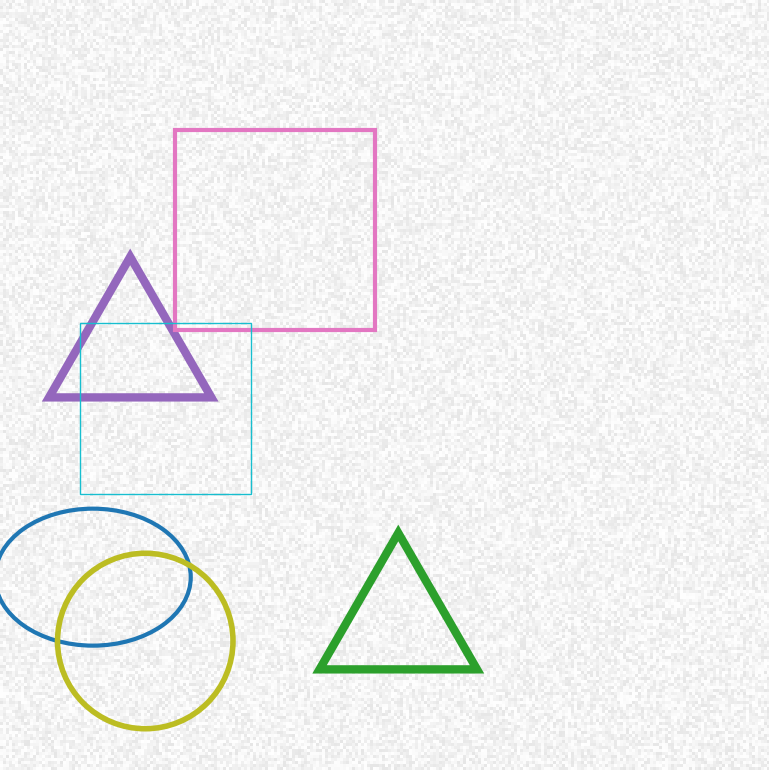[{"shape": "oval", "thickness": 1.5, "radius": 0.64, "center": [0.121, 0.25]}, {"shape": "triangle", "thickness": 3, "radius": 0.59, "center": [0.517, 0.19]}, {"shape": "triangle", "thickness": 3, "radius": 0.61, "center": [0.169, 0.545]}, {"shape": "square", "thickness": 1.5, "radius": 0.65, "center": [0.358, 0.701]}, {"shape": "circle", "thickness": 2, "radius": 0.57, "center": [0.189, 0.168]}, {"shape": "square", "thickness": 0.5, "radius": 0.56, "center": [0.215, 0.47]}]